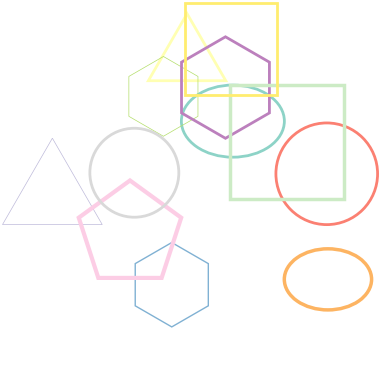[{"shape": "oval", "thickness": 2, "radius": 0.67, "center": [0.605, 0.685]}, {"shape": "triangle", "thickness": 2, "radius": 0.58, "center": [0.486, 0.848]}, {"shape": "triangle", "thickness": 0.5, "radius": 0.75, "center": [0.136, 0.491]}, {"shape": "circle", "thickness": 2, "radius": 0.66, "center": [0.849, 0.549]}, {"shape": "hexagon", "thickness": 1, "radius": 0.55, "center": [0.446, 0.26]}, {"shape": "oval", "thickness": 2.5, "radius": 0.57, "center": [0.852, 0.274]}, {"shape": "hexagon", "thickness": 0.5, "radius": 0.52, "center": [0.424, 0.75]}, {"shape": "pentagon", "thickness": 3, "radius": 0.7, "center": [0.338, 0.391]}, {"shape": "circle", "thickness": 2, "radius": 0.58, "center": [0.349, 0.551]}, {"shape": "hexagon", "thickness": 2, "radius": 0.66, "center": [0.586, 0.773]}, {"shape": "square", "thickness": 2.5, "radius": 0.74, "center": [0.746, 0.632]}, {"shape": "square", "thickness": 2, "radius": 0.6, "center": [0.6, 0.873]}]